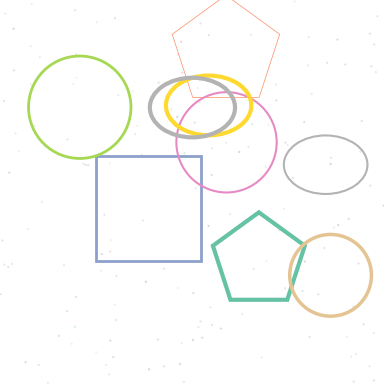[{"shape": "pentagon", "thickness": 3, "radius": 0.63, "center": [0.672, 0.323]}, {"shape": "pentagon", "thickness": 0.5, "radius": 0.73, "center": [0.587, 0.866]}, {"shape": "square", "thickness": 2, "radius": 0.68, "center": [0.385, 0.458]}, {"shape": "circle", "thickness": 1.5, "radius": 0.65, "center": [0.588, 0.63]}, {"shape": "circle", "thickness": 2, "radius": 0.67, "center": [0.207, 0.721]}, {"shape": "oval", "thickness": 3, "radius": 0.55, "center": [0.542, 0.726]}, {"shape": "circle", "thickness": 2.5, "radius": 0.53, "center": [0.859, 0.285]}, {"shape": "oval", "thickness": 1.5, "radius": 0.54, "center": [0.846, 0.572]}, {"shape": "oval", "thickness": 3, "radius": 0.55, "center": [0.5, 0.721]}]